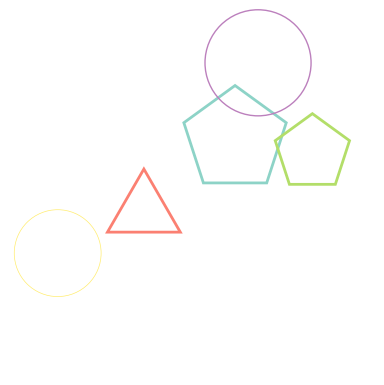[{"shape": "pentagon", "thickness": 2, "radius": 0.7, "center": [0.611, 0.638]}, {"shape": "triangle", "thickness": 2, "radius": 0.55, "center": [0.374, 0.452]}, {"shape": "pentagon", "thickness": 2, "radius": 0.51, "center": [0.811, 0.603]}, {"shape": "circle", "thickness": 1, "radius": 0.69, "center": [0.67, 0.837]}, {"shape": "circle", "thickness": 0.5, "radius": 0.56, "center": [0.15, 0.342]}]